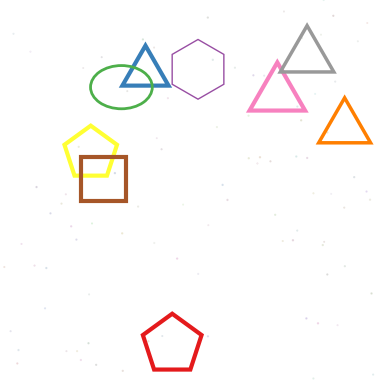[{"shape": "pentagon", "thickness": 3, "radius": 0.4, "center": [0.447, 0.105]}, {"shape": "triangle", "thickness": 3, "radius": 0.35, "center": [0.378, 0.812]}, {"shape": "oval", "thickness": 2, "radius": 0.4, "center": [0.315, 0.774]}, {"shape": "hexagon", "thickness": 1, "radius": 0.39, "center": [0.514, 0.82]}, {"shape": "triangle", "thickness": 2.5, "radius": 0.39, "center": [0.895, 0.668]}, {"shape": "pentagon", "thickness": 3, "radius": 0.36, "center": [0.236, 0.602]}, {"shape": "square", "thickness": 3, "radius": 0.29, "center": [0.269, 0.535]}, {"shape": "triangle", "thickness": 3, "radius": 0.42, "center": [0.72, 0.754]}, {"shape": "triangle", "thickness": 2.5, "radius": 0.4, "center": [0.798, 0.853]}]